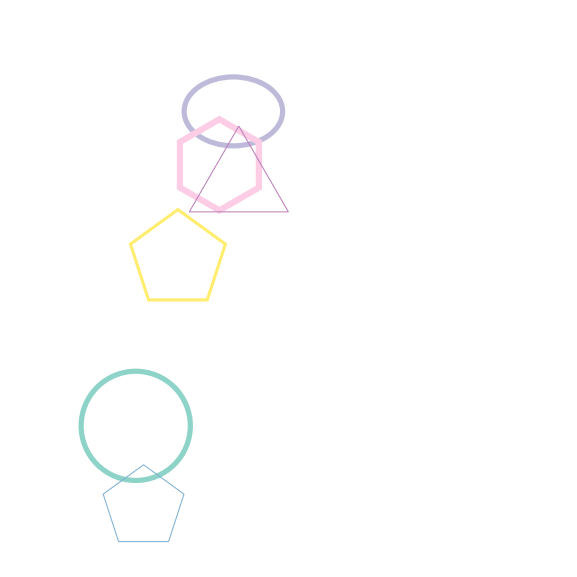[{"shape": "circle", "thickness": 2.5, "radius": 0.47, "center": [0.235, 0.262]}, {"shape": "oval", "thickness": 2.5, "radius": 0.43, "center": [0.404, 0.806]}, {"shape": "pentagon", "thickness": 0.5, "radius": 0.37, "center": [0.249, 0.121]}, {"shape": "hexagon", "thickness": 3, "radius": 0.39, "center": [0.38, 0.714]}, {"shape": "triangle", "thickness": 0.5, "radius": 0.5, "center": [0.414, 0.682]}, {"shape": "pentagon", "thickness": 1.5, "radius": 0.43, "center": [0.308, 0.55]}]